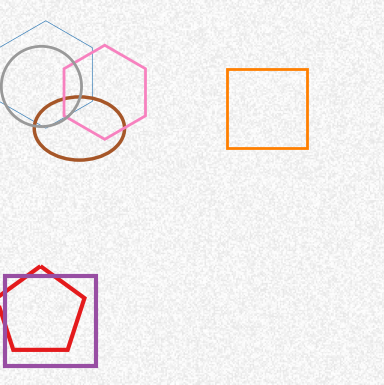[{"shape": "pentagon", "thickness": 3, "radius": 0.6, "center": [0.105, 0.189]}, {"shape": "hexagon", "thickness": 0.5, "radius": 0.7, "center": [0.119, 0.806]}, {"shape": "square", "thickness": 3, "radius": 0.59, "center": [0.131, 0.166]}, {"shape": "square", "thickness": 2, "radius": 0.51, "center": [0.693, 0.718]}, {"shape": "oval", "thickness": 2.5, "radius": 0.59, "center": [0.206, 0.666]}, {"shape": "hexagon", "thickness": 2, "radius": 0.61, "center": [0.272, 0.76]}, {"shape": "circle", "thickness": 2, "radius": 0.52, "center": [0.108, 0.775]}]